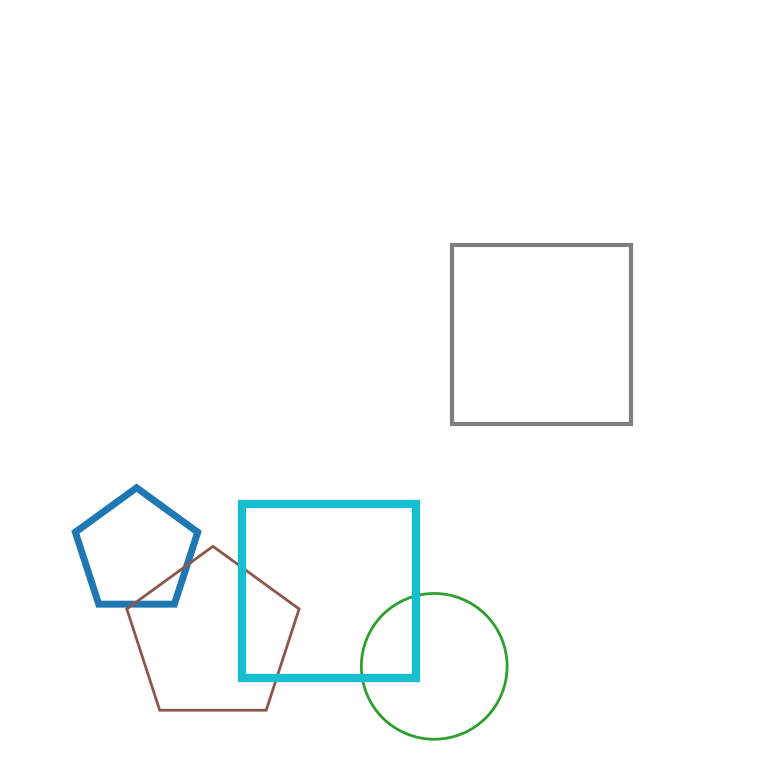[{"shape": "pentagon", "thickness": 2.5, "radius": 0.42, "center": [0.177, 0.283]}, {"shape": "circle", "thickness": 1, "radius": 0.47, "center": [0.564, 0.135]}, {"shape": "pentagon", "thickness": 1, "radius": 0.59, "center": [0.277, 0.173]}, {"shape": "square", "thickness": 1.5, "radius": 0.58, "center": [0.704, 0.565]}, {"shape": "square", "thickness": 3, "radius": 0.57, "center": [0.427, 0.232]}]